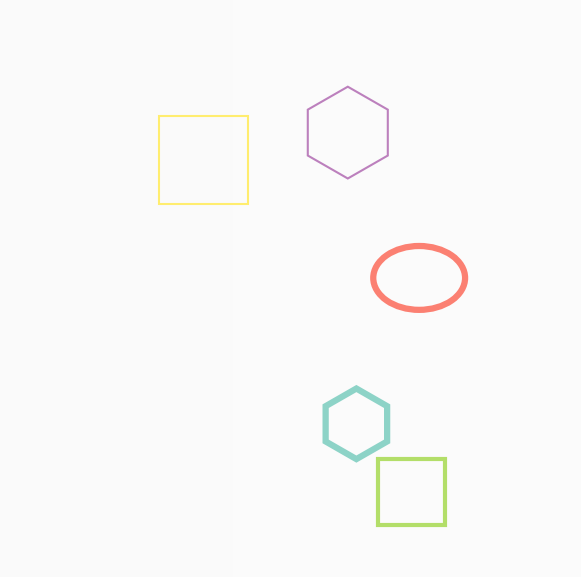[{"shape": "hexagon", "thickness": 3, "radius": 0.31, "center": [0.613, 0.265]}, {"shape": "oval", "thickness": 3, "radius": 0.39, "center": [0.721, 0.518]}, {"shape": "square", "thickness": 2, "radius": 0.29, "center": [0.708, 0.148]}, {"shape": "hexagon", "thickness": 1, "radius": 0.4, "center": [0.598, 0.77]}, {"shape": "square", "thickness": 1, "radius": 0.38, "center": [0.35, 0.722]}]